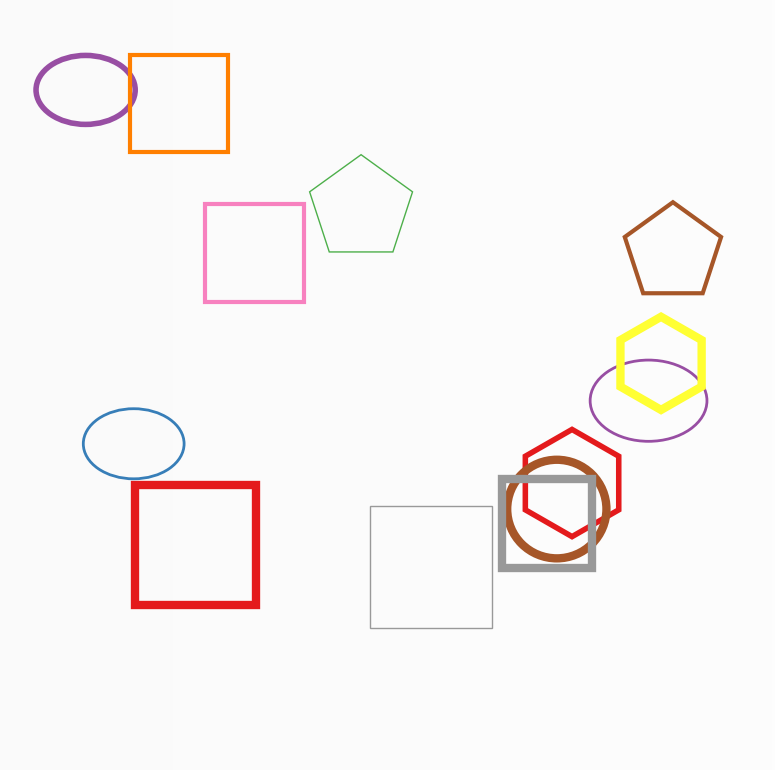[{"shape": "square", "thickness": 3, "radius": 0.39, "center": [0.252, 0.292]}, {"shape": "hexagon", "thickness": 2, "radius": 0.35, "center": [0.738, 0.373]}, {"shape": "oval", "thickness": 1, "radius": 0.33, "center": [0.173, 0.424]}, {"shape": "pentagon", "thickness": 0.5, "radius": 0.35, "center": [0.466, 0.729]}, {"shape": "oval", "thickness": 1, "radius": 0.38, "center": [0.837, 0.48]}, {"shape": "oval", "thickness": 2, "radius": 0.32, "center": [0.11, 0.883]}, {"shape": "square", "thickness": 1.5, "radius": 0.32, "center": [0.231, 0.866]}, {"shape": "hexagon", "thickness": 3, "radius": 0.3, "center": [0.853, 0.528]}, {"shape": "circle", "thickness": 3, "radius": 0.32, "center": [0.718, 0.339]}, {"shape": "pentagon", "thickness": 1.5, "radius": 0.33, "center": [0.868, 0.672]}, {"shape": "square", "thickness": 1.5, "radius": 0.32, "center": [0.328, 0.671]}, {"shape": "square", "thickness": 0.5, "radius": 0.39, "center": [0.556, 0.264]}, {"shape": "square", "thickness": 3, "radius": 0.29, "center": [0.706, 0.32]}]